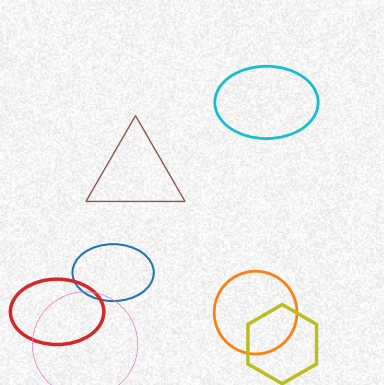[{"shape": "oval", "thickness": 1.5, "radius": 0.53, "center": [0.294, 0.292]}, {"shape": "circle", "thickness": 2, "radius": 0.54, "center": [0.664, 0.188]}, {"shape": "oval", "thickness": 2.5, "radius": 0.61, "center": [0.148, 0.19]}, {"shape": "triangle", "thickness": 1, "radius": 0.74, "center": [0.352, 0.551]}, {"shape": "circle", "thickness": 0.5, "radius": 0.68, "center": [0.221, 0.105]}, {"shape": "hexagon", "thickness": 2.5, "radius": 0.51, "center": [0.733, 0.106]}, {"shape": "oval", "thickness": 2, "radius": 0.67, "center": [0.692, 0.734]}]